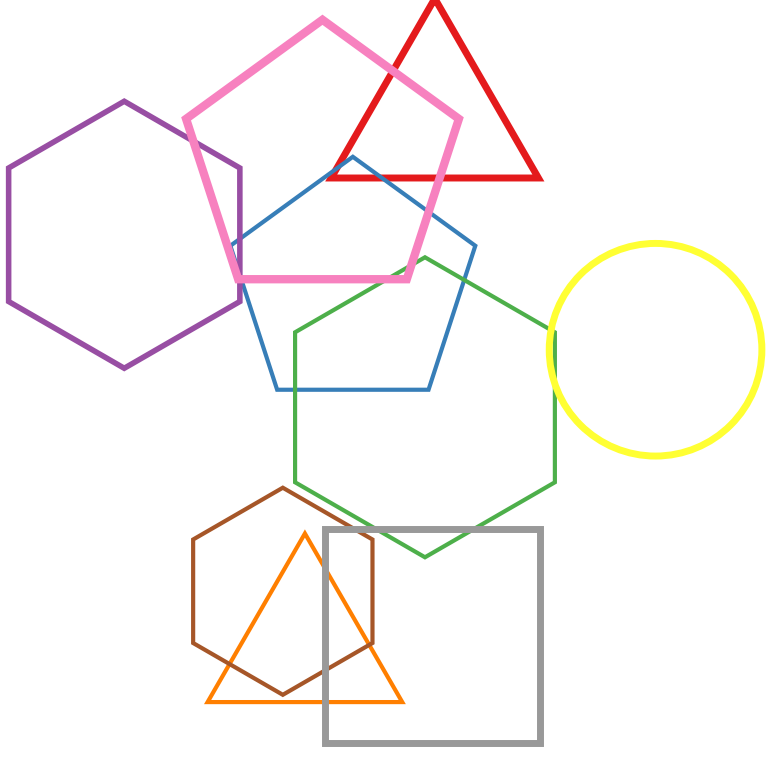[{"shape": "triangle", "thickness": 2.5, "radius": 0.78, "center": [0.565, 0.847]}, {"shape": "pentagon", "thickness": 1.5, "radius": 0.84, "center": [0.458, 0.629]}, {"shape": "hexagon", "thickness": 1.5, "radius": 0.97, "center": [0.552, 0.471]}, {"shape": "hexagon", "thickness": 2, "radius": 0.87, "center": [0.161, 0.695]}, {"shape": "triangle", "thickness": 1.5, "radius": 0.73, "center": [0.396, 0.161]}, {"shape": "circle", "thickness": 2.5, "radius": 0.69, "center": [0.851, 0.546]}, {"shape": "hexagon", "thickness": 1.5, "radius": 0.67, "center": [0.367, 0.232]}, {"shape": "pentagon", "thickness": 3, "radius": 0.93, "center": [0.419, 0.788]}, {"shape": "square", "thickness": 2.5, "radius": 0.7, "center": [0.562, 0.174]}]